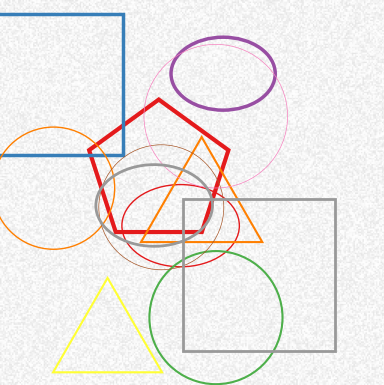[{"shape": "pentagon", "thickness": 3, "radius": 0.95, "center": [0.412, 0.551]}, {"shape": "oval", "thickness": 1, "radius": 0.76, "center": [0.469, 0.414]}, {"shape": "square", "thickness": 2.5, "radius": 0.91, "center": [0.138, 0.78]}, {"shape": "circle", "thickness": 1.5, "radius": 0.86, "center": [0.561, 0.175]}, {"shape": "oval", "thickness": 2.5, "radius": 0.68, "center": [0.58, 0.809]}, {"shape": "circle", "thickness": 1, "radius": 0.79, "center": [0.139, 0.511]}, {"shape": "triangle", "thickness": 1.5, "radius": 0.91, "center": [0.524, 0.462]}, {"shape": "triangle", "thickness": 1.5, "radius": 0.82, "center": [0.279, 0.115]}, {"shape": "circle", "thickness": 0.5, "radius": 0.81, "center": [0.419, 0.462]}, {"shape": "circle", "thickness": 0.5, "radius": 0.93, "center": [0.56, 0.698]}, {"shape": "oval", "thickness": 2, "radius": 0.76, "center": [0.4, 0.466]}, {"shape": "square", "thickness": 2, "radius": 0.99, "center": [0.672, 0.286]}]